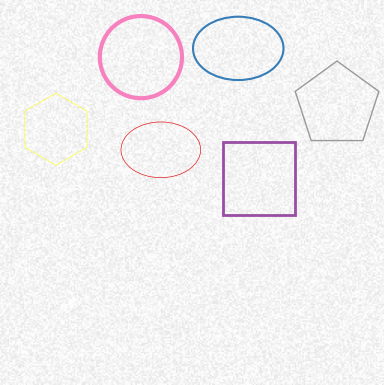[{"shape": "oval", "thickness": 0.5, "radius": 0.52, "center": [0.418, 0.611]}, {"shape": "oval", "thickness": 1.5, "radius": 0.59, "center": [0.619, 0.874]}, {"shape": "square", "thickness": 2, "radius": 0.47, "center": [0.672, 0.537]}, {"shape": "hexagon", "thickness": 0.5, "radius": 0.47, "center": [0.145, 0.664]}, {"shape": "circle", "thickness": 3, "radius": 0.53, "center": [0.366, 0.852]}, {"shape": "pentagon", "thickness": 1, "radius": 0.57, "center": [0.875, 0.727]}]